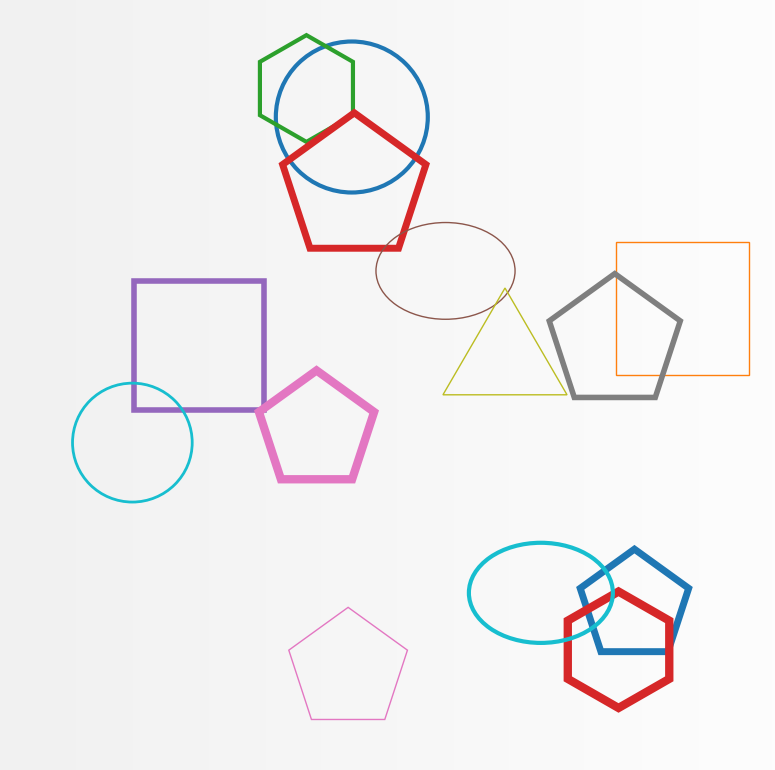[{"shape": "circle", "thickness": 1.5, "radius": 0.49, "center": [0.454, 0.848]}, {"shape": "pentagon", "thickness": 2.5, "radius": 0.37, "center": [0.819, 0.213]}, {"shape": "square", "thickness": 0.5, "radius": 0.43, "center": [0.881, 0.6]}, {"shape": "hexagon", "thickness": 1.5, "radius": 0.35, "center": [0.395, 0.885]}, {"shape": "hexagon", "thickness": 3, "radius": 0.38, "center": [0.798, 0.156]}, {"shape": "pentagon", "thickness": 2.5, "radius": 0.49, "center": [0.457, 0.756]}, {"shape": "square", "thickness": 2, "radius": 0.42, "center": [0.257, 0.551]}, {"shape": "oval", "thickness": 0.5, "radius": 0.45, "center": [0.575, 0.648]}, {"shape": "pentagon", "thickness": 3, "radius": 0.39, "center": [0.408, 0.441]}, {"shape": "pentagon", "thickness": 0.5, "radius": 0.4, "center": [0.449, 0.131]}, {"shape": "pentagon", "thickness": 2, "radius": 0.44, "center": [0.793, 0.556]}, {"shape": "triangle", "thickness": 0.5, "radius": 0.46, "center": [0.652, 0.533]}, {"shape": "circle", "thickness": 1, "radius": 0.39, "center": [0.171, 0.425]}, {"shape": "oval", "thickness": 1.5, "radius": 0.46, "center": [0.698, 0.23]}]